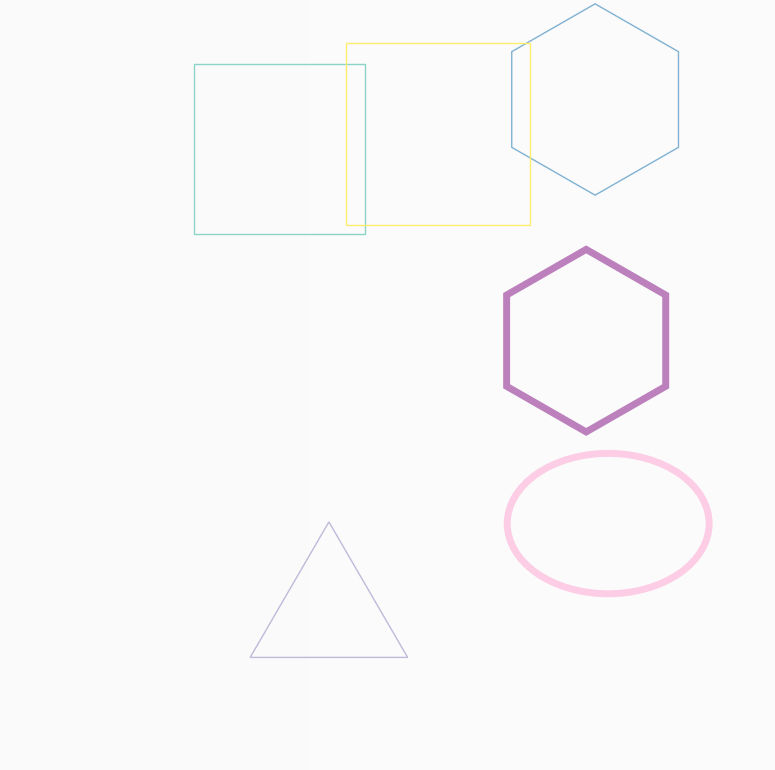[{"shape": "square", "thickness": 0.5, "radius": 0.55, "center": [0.36, 0.806]}, {"shape": "triangle", "thickness": 0.5, "radius": 0.59, "center": [0.424, 0.205]}, {"shape": "hexagon", "thickness": 0.5, "radius": 0.62, "center": [0.768, 0.871]}, {"shape": "oval", "thickness": 2.5, "radius": 0.65, "center": [0.785, 0.32]}, {"shape": "hexagon", "thickness": 2.5, "radius": 0.59, "center": [0.756, 0.558]}, {"shape": "square", "thickness": 0.5, "radius": 0.59, "center": [0.565, 0.826]}]